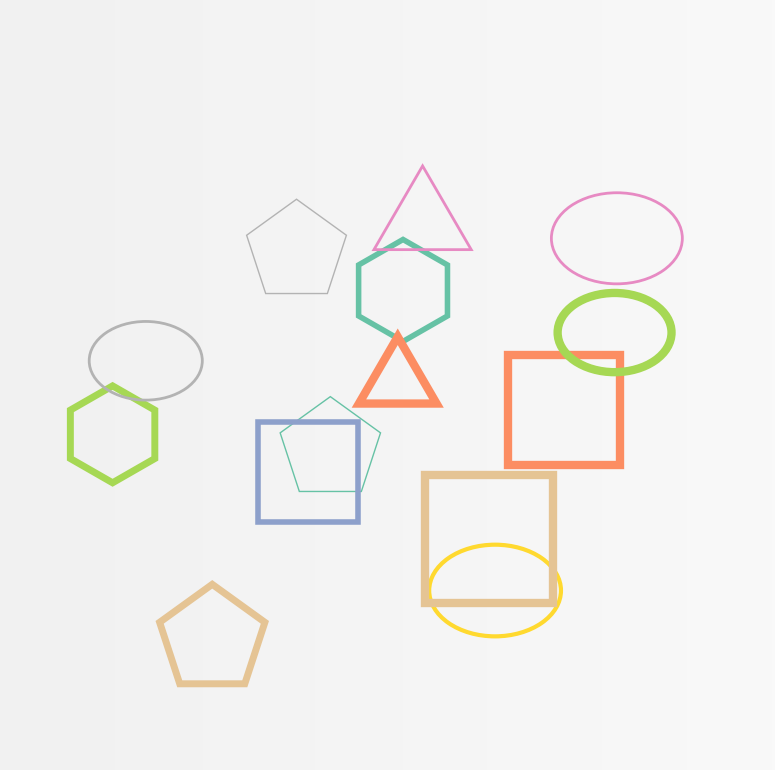[{"shape": "hexagon", "thickness": 2, "radius": 0.33, "center": [0.52, 0.623]}, {"shape": "pentagon", "thickness": 0.5, "radius": 0.34, "center": [0.426, 0.417]}, {"shape": "triangle", "thickness": 3, "radius": 0.29, "center": [0.513, 0.505]}, {"shape": "square", "thickness": 3, "radius": 0.36, "center": [0.728, 0.467]}, {"shape": "square", "thickness": 2, "radius": 0.32, "center": [0.397, 0.387]}, {"shape": "triangle", "thickness": 1, "radius": 0.36, "center": [0.545, 0.712]}, {"shape": "oval", "thickness": 1, "radius": 0.42, "center": [0.796, 0.691]}, {"shape": "oval", "thickness": 3, "radius": 0.37, "center": [0.793, 0.568]}, {"shape": "hexagon", "thickness": 2.5, "radius": 0.31, "center": [0.145, 0.436]}, {"shape": "oval", "thickness": 1.5, "radius": 0.43, "center": [0.639, 0.233]}, {"shape": "pentagon", "thickness": 2.5, "radius": 0.36, "center": [0.274, 0.17]}, {"shape": "square", "thickness": 3, "radius": 0.41, "center": [0.631, 0.3]}, {"shape": "oval", "thickness": 1, "radius": 0.36, "center": [0.188, 0.531]}, {"shape": "pentagon", "thickness": 0.5, "radius": 0.34, "center": [0.383, 0.674]}]